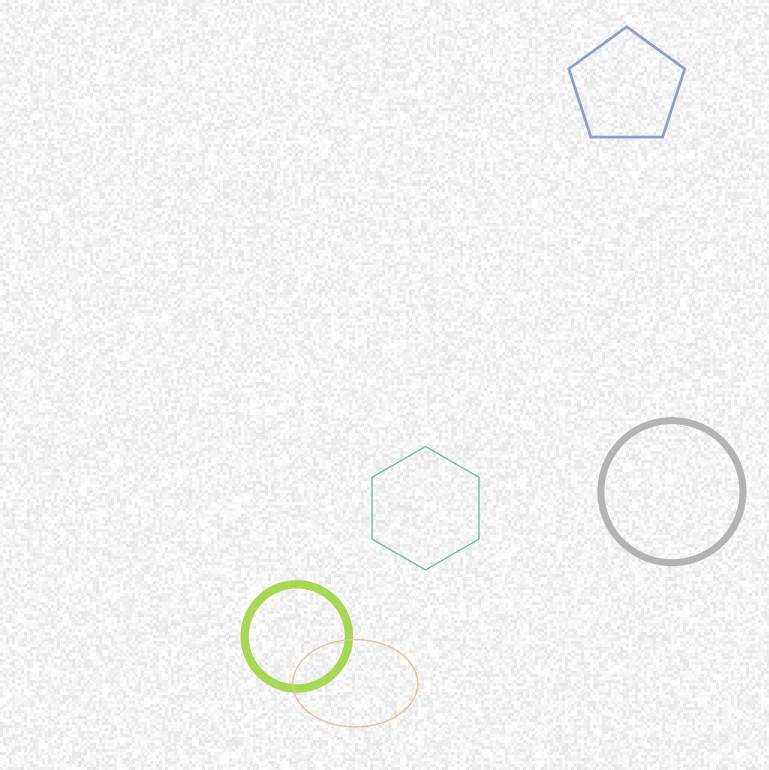[{"shape": "hexagon", "thickness": 0.5, "radius": 0.4, "center": [0.553, 0.34]}, {"shape": "pentagon", "thickness": 1, "radius": 0.4, "center": [0.814, 0.886]}, {"shape": "circle", "thickness": 3, "radius": 0.34, "center": [0.385, 0.174]}, {"shape": "oval", "thickness": 0.5, "radius": 0.41, "center": [0.461, 0.113]}, {"shape": "circle", "thickness": 2.5, "radius": 0.46, "center": [0.873, 0.361]}]